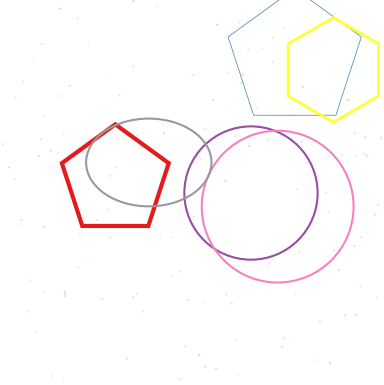[{"shape": "pentagon", "thickness": 3, "radius": 0.73, "center": [0.3, 0.531]}, {"shape": "pentagon", "thickness": 0.5, "radius": 0.91, "center": [0.766, 0.848]}, {"shape": "circle", "thickness": 1.5, "radius": 0.87, "center": [0.652, 0.499]}, {"shape": "hexagon", "thickness": 2, "radius": 0.68, "center": [0.866, 0.818]}, {"shape": "circle", "thickness": 1.5, "radius": 0.99, "center": [0.721, 0.463]}, {"shape": "oval", "thickness": 1.5, "radius": 0.81, "center": [0.386, 0.578]}]